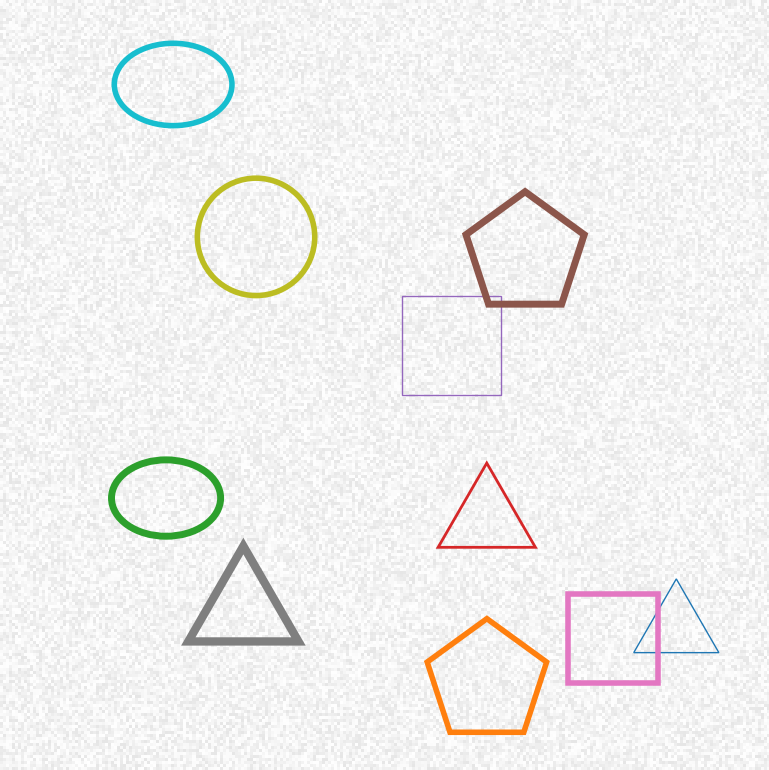[{"shape": "triangle", "thickness": 0.5, "radius": 0.32, "center": [0.878, 0.184]}, {"shape": "pentagon", "thickness": 2, "radius": 0.41, "center": [0.632, 0.115]}, {"shape": "oval", "thickness": 2.5, "radius": 0.35, "center": [0.216, 0.353]}, {"shape": "triangle", "thickness": 1, "radius": 0.36, "center": [0.632, 0.326]}, {"shape": "square", "thickness": 0.5, "radius": 0.32, "center": [0.586, 0.551]}, {"shape": "pentagon", "thickness": 2.5, "radius": 0.4, "center": [0.682, 0.67]}, {"shape": "square", "thickness": 2, "radius": 0.29, "center": [0.796, 0.171]}, {"shape": "triangle", "thickness": 3, "radius": 0.41, "center": [0.316, 0.208]}, {"shape": "circle", "thickness": 2, "radius": 0.38, "center": [0.333, 0.692]}, {"shape": "oval", "thickness": 2, "radius": 0.38, "center": [0.225, 0.89]}]